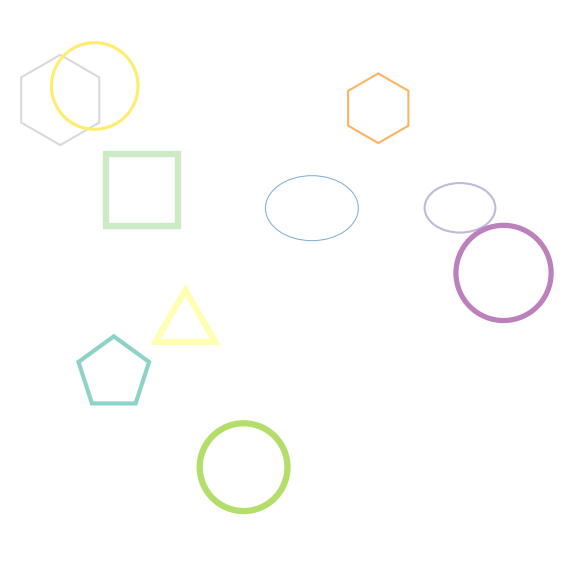[{"shape": "pentagon", "thickness": 2, "radius": 0.32, "center": [0.197, 0.352]}, {"shape": "triangle", "thickness": 3, "radius": 0.3, "center": [0.321, 0.437]}, {"shape": "oval", "thickness": 1, "radius": 0.31, "center": [0.797, 0.639]}, {"shape": "oval", "thickness": 0.5, "radius": 0.4, "center": [0.54, 0.639]}, {"shape": "hexagon", "thickness": 1, "radius": 0.3, "center": [0.655, 0.812]}, {"shape": "circle", "thickness": 3, "radius": 0.38, "center": [0.422, 0.19]}, {"shape": "hexagon", "thickness": 1, "radius": 0.39, "center": [0.104, 0.826]}, {"shape": "circle", "thickness": 2.5, "radius": 0.41, "center": [0.872, 0.527]}, {"shape": "square", "thickness": 3, "radius": 0.31, "center": [0.246, 0.669]}, {"shape": "circle", "thickness": 1.5, "radius": 0.37, "center": [0.164, 0.85]}]